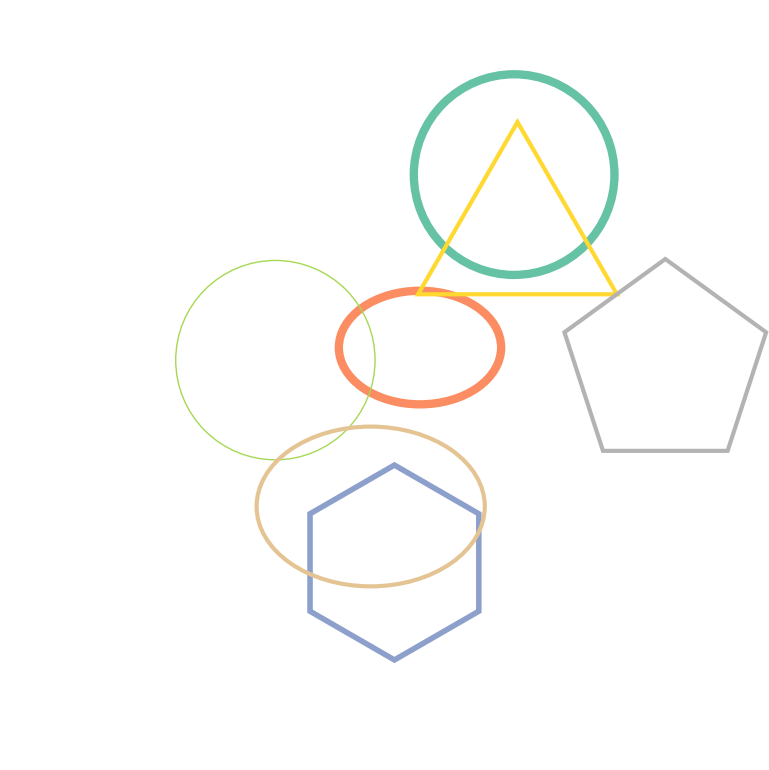[{"shape": "circle", "thickness": 3, "radius": 0.65, "center": [0.668, 0.773]}, {"shape": "oval", "thickness": 3, "radius": 0.53, "center": [0.545, 0.549]}, {"shape": "hexagon", "thickness": 2, "radius": 0.63, "center": [0.512, 0.269]}, {"shape": "circle", "thickness": 0.5, "radius": 0.65, "center": [0.358, 0.532]}, {"shape": "triangle", "thickness": 1.5, "radius": 0.75, "center": [0.672, 0.692]}, {"shape": "oval", "thickness": 1.5, "radius": 0.74, "center": [0.481, 0.342]}, {"shape": "pentagon", "thickness": 1.5, "radius": 0.69, "center": [0.864, 0.526]}]